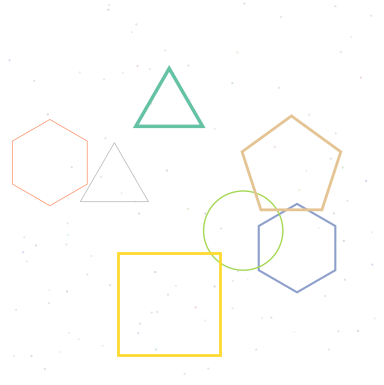[{"shape": "triangle", "thickness": 2.5, "radius": 0.5, "center": [0.439, 0.722]}, {"shape": "hexagon", "thickness": 0.5, "radius": 0.56, "center": [0.13, 0.578]}, {"shape": "hexagon", "thickness": 1.5, "radius": 0.57, "center": [0.772, 0.356]}, {"shape": "circle", "thickness": 1, "radius": 0.51, "center": [0.632, 0.401]}, {"shape": "square", "thickness": 2, "radius": 0.66, "center": [0.438, 0.209]}, {"shape": "pentagon", "thickness": 2, "radius": 0.67, "center": [0.757, 0.564]}, {"shape": "triangle", "thickness": 0.5, "radius": 0.51, "center": [0.297, 0.527]}]